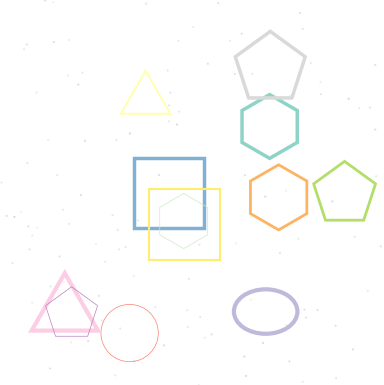[{"shape": "hexagon", "thickness": 2.5, "radius": 0.41, "center": [0.7, 0.671]}, {"shape": "triangle", "thickness": 1.5, "radius": 0.37, "center": [0.378, 0.742]}, {"shape": "oval", "thickness": 3, "radius": 0.41, "center": [0.69, 0.191]}, {"shape": "circle", "thickness": 0.5, "radius": 0.37, "center": [0.337, 0.135]}, {"shape": "square", "thickness": 2.5, "radius": 0.45, "center": [0.44, 0.498]}, {"shape": "hexagon", "thickness": 2, "radius": 0.42, "center": [0.724, 0.487]}, {"shape": "pentagon", "thickness": 2, "radius": 0.42, "center": [0.895, 0.496]}, {"shape": "triangle", "thickness": 3, "radius": 0.5, "center": [0.168, 0.191]}, {"shape": "pentagon", "thickness": 2.5, "radius": 0.48, "center": [0.702, 0.823]}, {"shape": "pentagon", "thickness": 0.5, "radius": 0.36, "center": [0.186, 0.184]}, {"shape": "hexagon", "thickness": 0.5, "radius": 0.36, "center": [0.477, 0.426]}, {"shape": "square", "thickness": 1.5, "radius": 0.46, "center": [0.479, 0.418]}]